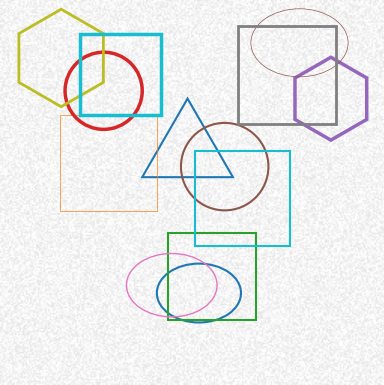[{"shape": "oval", "thickness": 1.5, "radius": 0.55, "center": [0.517, 0.239]}, {"shape": "triangle", "thickness": 1.5, "radius": 0.68, "center": [0.487, 0.608]}, {"shape": "square", "thickness": 0.5, "radius": 0.63, "center": [0.282, 0.577]}, {"shape": "square", "thickness": 1.5, "radius": 0.57, "center": [0.55, 0.281]}, {"shape": "circle", "thickness": 2.5, "radius": 0.5, "center": [0.269, 0.764]}, {"shape": "hexagon", "thickness": 2.5, "radius": 0.54, "center": [0.859, 0.744]}, {"shape": "oval", "thickness": 0.5, "radius": 0.63, "center": [0.778, 0.889]}, {"shape": "circle", "thickness": 1.5, "radius": 0.57, "center": [0.584, 0.567]}, {"shape": "oval", "thickness": 1, "radius": 0.59, "center": [0.446, 0.259]}, {"shape": "square", "thickness": 2, "radius": 0.64, "center": [0.745, 0.806]}, {"shape": "hexagon", "thickness": 2, "radius": 0.63, "center": [0.159, 0.849]}, {"shape": "square", "thickness": 1.5, "radius": 0.62, "center": [0.629, 0.485]}, {"shape": "square", "thickness": 2.5, "radius": 0.52, "center": [0.314, 0.807]}]